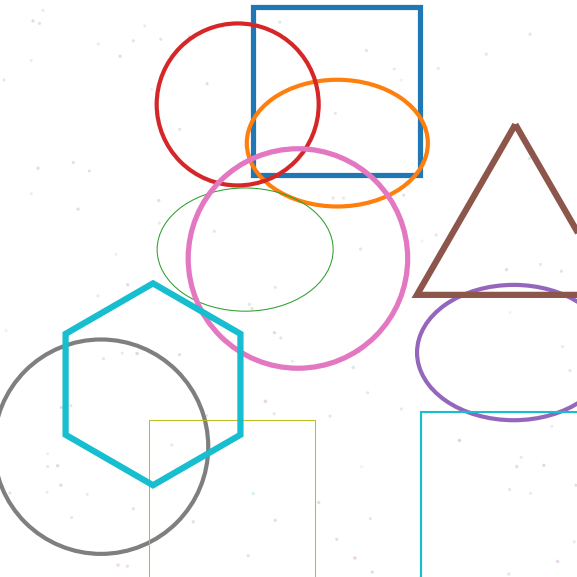[{"shape": "square", "thickness": 2.5, "radius": 0.72, "center": [0.583, 0.842]}, {"shape": "oval", "thickness": 2, "radius": 0.78, "center": [0.584, 0.751]}, {"shape": "oval", "thickness": 0.5, "radius": 0.76, "center": [0.424, 0.567]}, {"shape": "circle", "thickness": 2, "radius": 0.7, "center": [0.412, 0.818]}, {"shape": "oval", "thickness": 2, "radius": 0.84, "center": [0.89, 0.389]}, {"shape": "triangle", "thickness": 3, "radius": 0.98, "center": [0.892, 0.587]}, {"shape": "circle", "thickness": 2.5, "radius": 0.95, "center": [0.516, 0.552]}, {"shape": "circle", "thickness": 2, "radius": 0.93, "center": [0.175, 0.226]}, {"shape": "square", "thickness": 0.5, "radius": 0.72, "center": [0.402, 0.128]}, {"shape": "hexagon", "thickness": 3, "radius": 0.87, "center": [0.265, 0.334]}, {"shape": "square", "thickness": 1, "radius": 0.84, "center": [0.898, 0.117]}]